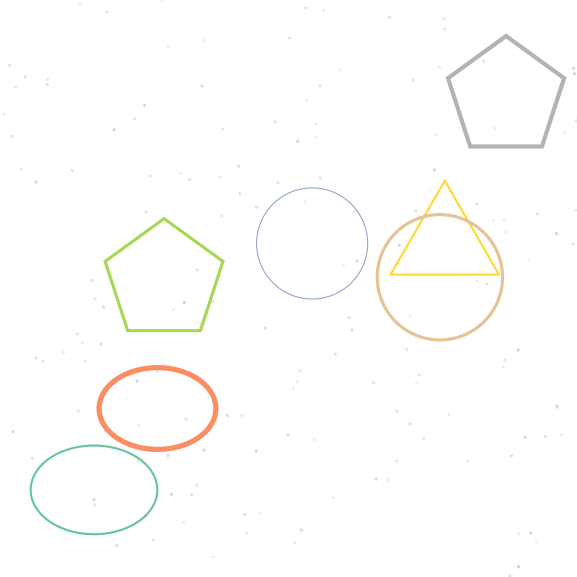[{"shape": "oval", "thickness": 1, "radius": 0.55, "center": [0.163, 0.151]}, {"shape": "oval", "thickness": 2.5, "radius": 0.51, "center": [0.273, 0.292]}, {"shape": "circle", "thickness": 0.5, "radius": 0.48, "center": [0.54, 0.578]}, {"shape": "pentagon", "thickness": 1.5, "radius": 0.54, "center": [0.284, 0.513]}, {"shape": "triangle", "thickness": 1, "radius": 0.54, "center": [0.77, 0.578]}, {"shape": "circle", "thickness": 1.5, "radius": 0.54, "center": [0.762, 0.519]}, {"shape": "pentagon", "thickness": 2, "radius": 0.53, "center": [0.876, 0.831]}]